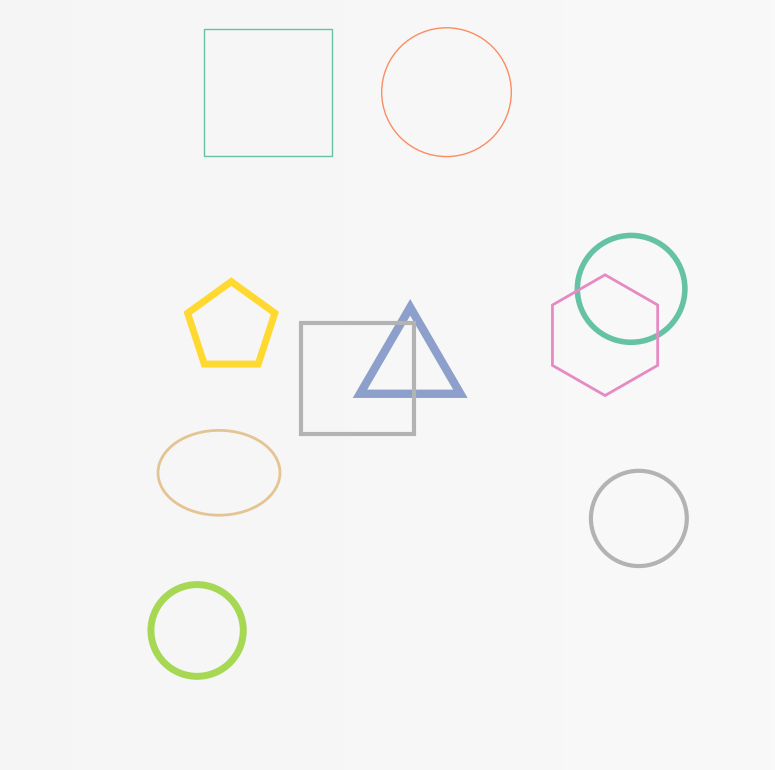[{"shape": "circle", "thickness": 2, "radius": 0.35, "center": [0.814, 0.625]}, {"shape": "square", "thickness": 0.5, "radius": 0.41, "center": [0.346, 0.879]}, {"shape": "circle", "thickness": 0.5, "radius": 0.42, "center": [0.576, 0.88]}, {"shape": "triangle", "thickness": 3, "radius": 0.37, "center": [0.529, 0.526]}, {"shape": "hexagon", "thickness": 1, "radius": 0.39, "center": [0.781, 0.565]}, {"shape": "circle", "thickness": 2.5, "radius": 0.3, "center": [0.254, 0.181]}, {"shape": "pentagon", "thickness": 2.5, "radius": 0.3, "center": [0.298, 0.575]}, {"shape": "oval", "thickness": 1, "radius": 0.39, "center": [0.283, 0.386]}, {"shape": "circle", "thickness": 1.5, "radius": 0.31, "center": [0.824, 0.327]}, {"shape": "square", "thickness": 1.5, "radius": 0.36, "center": [0.461, 0.508]}]